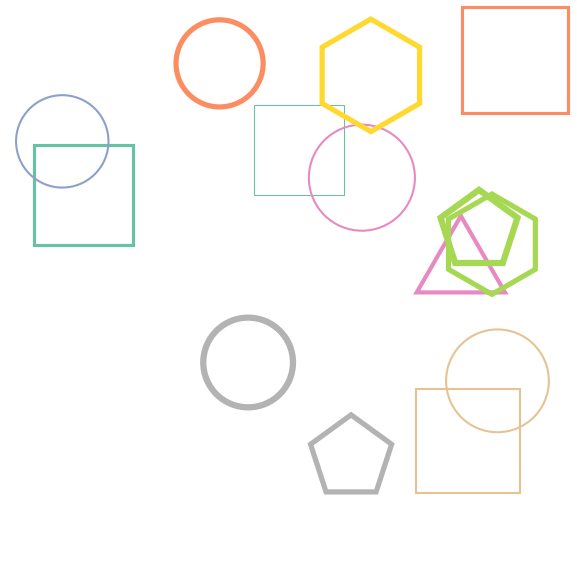[{"shape": "square", "thickness": 0.5, "radius": 0.39, "center": [0.517, 0.74]}, {"shape": "square", "thickness": 1.5, "radius": 0.43, "center": [0.144, 0.661]}, {"shape": "square", "thickness": 1.5, "radius": 0.46, "center": [0.891, 0.896]}, {"shape": "circle", "thickness": 2.5, "radius": 0.38, "center": [0.38, 0.889]}, {"shape": "circle", "thickness": 1, "radius": 0.4, "center": [0.108, 0.754]}, {"shape": "circle", "thickness": 1, "radius": 0.46, "center": [0.627, 0.691]}, {"shape": "triangle", "thickness": 2, "radius": 0.44, "center": [0.798, 0.537]}, {"shape": "pentagon", "thickness": 3, "radius": 0.35, "center": [0.829, 0.6]}, {"shape": "hexagon", "thickness": 2.5, "radius": 0.43, "center": [0.852, 0.576]}, {"shape": "hexagon", "thickness": 2.5, "radius": 0.49, "center": [0.642, 0.869]}, {"shape": "circle", "thickness": 1, "radius": 0.44, "center": [0.861, 0.34]}, {"shape": "square", "thickness": 1, "radius": 0.45, "center": [0.811, 0.235]}, {"shape": "circle", "thickness": 3, "radius": 0.39, "center": [0.43, 0.371]}, {"shape": "pentagon", "thickness": 2.5, "radius": 0.37, "center": [0.608, 0.207]}]